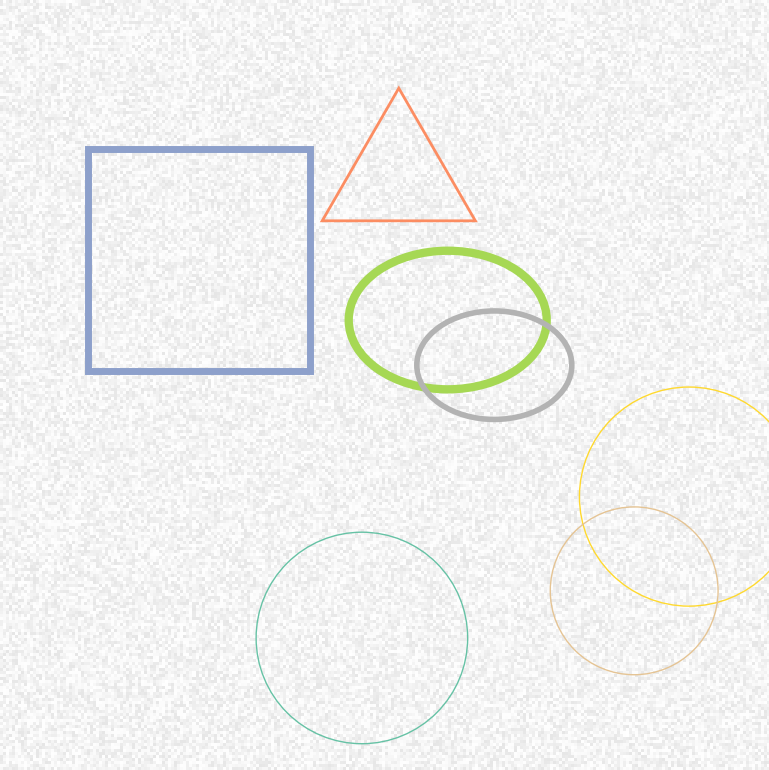[{"shape": "circle", "thickness": 0.5, "radius": 0.69, "center": [0.47, 0.171]}, {"shape": "triangle", "thickness": 1, "radius": 0.57, "center": [0.518, 0.771]}, {"shape": "square", "thickness": 2.5, "radius": 0.72, "center": [0.258, 0.662]}, {"shape": "oval", "thickness": 3, "radius": 0.64, "center": [0.581, 0.584]}, {"shape": "circle", "thickness": 0.5, "radius": 0.71, "center": [0.895, 0.355]}, {"shape": "circle", "thickness": 0.5, "radius": 0.54, "center": [0.824, 0.233]}, {"shape": "oval", "thickness": 2, "radius": 0.5, "center": [0.642, 0.526]}]